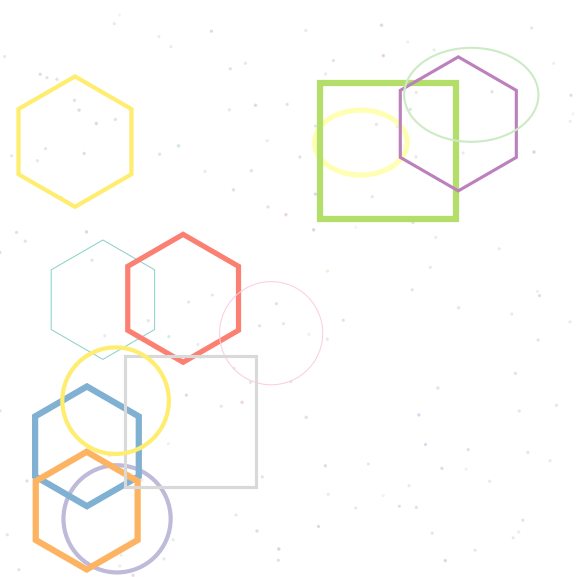[{"shape": "hexagon", "thickness": 0.5, "radius": 0.52, "center": [0.178, 0.48]}, {"shape": "oval", "thickness": 2.5, "radius": 0.4, "center": [0.625, 0.752]}, {"shape": "circle", "thickness": 2, "radius": 0.46, "center": [0.203, 0.101]}, {"shape": "hexagon", "thickness": 2.5, "radius": 0.55, "center": [0.317, 0.483]}, {"shape": "hexagon", "thickness": 3, "radius": 0.52, "center": [0.151, 0.226]}, {"shape": "hexagon", "thickness": 3, "radius": 0.51, "center": [0.15, 0.115]}, {"shape": "square", "thickness": 3, "radius": 0.59, "center": [0.671, 0.738]}, {"shape": "circle", "thickness": 0.5, "radius": 0.45, "center": [0.47, 0.422]}, {"shape": "square", "thickness": 1.5, "radius": 0.57, "center": [0.33, 0.269]}, {"shape": "hexagon", "thickness": 1.5, "radius": 0.58, "center": [0.794, 0.785]}, {"shape": "oval", "thickness": 1, "radius": 0.58, "center": [0.816, 0.835]}, {"shape": "circle", "thickness": 2, "radius": 0.46, "center": [0.2, 0.305]}, {"shape": "hexagon", "thickness": 2, "radius": 0.56, "center": [0.13, 0.754]}]